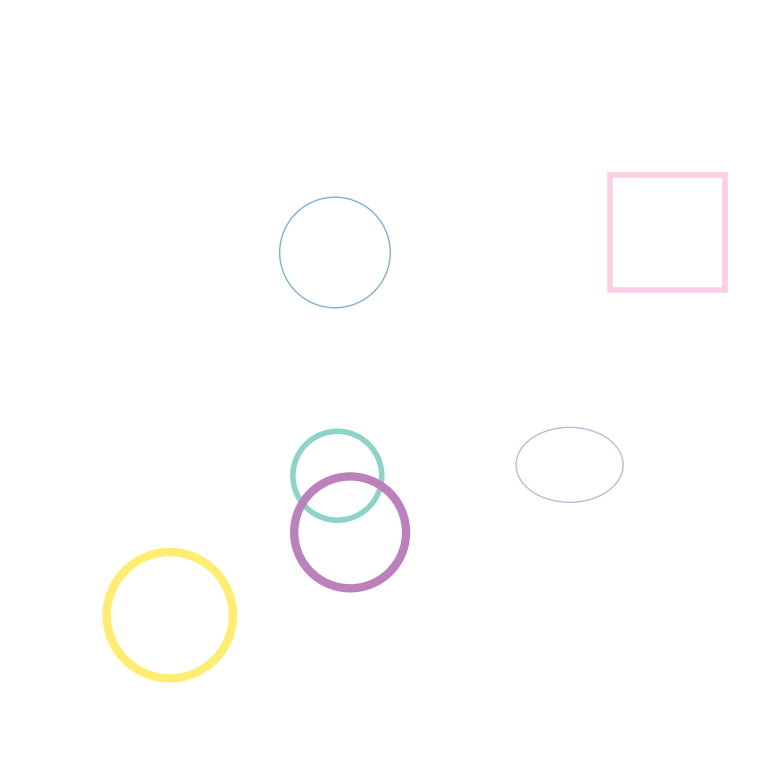[{"shape": "circle", "thickness": 2, "radius": 0.29, "center": [0.438, 0.382]}, {"shape": "oval", "thickness": 0.5, "radius": 0.35, "center": [0.74, 0.396]}, {"shape": "circle", "thickness": 0.5, "radius": 0.36, "center": [0.435, 0.672]}, {"shape": "square", "thickness": 2, "radius": 0.37, "center": [0.867, 0.698]}, {"shape": "circle", "thickness": 3, "radius": 0.36, "center": [0.455, 0.309]}, {"shape": "circle", "thickness": 3, "radius": 0.41, "center": [0.221, 0.201]}]